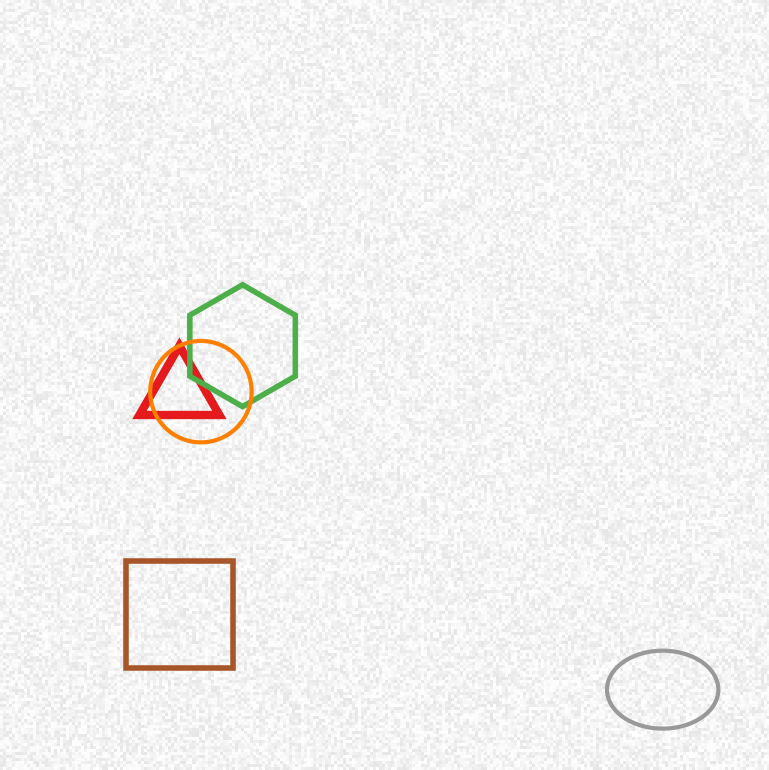[{"shape": "triangle", "thickness": 3, "radius": 0.3, "center": [0.233, 0.491]}, {"shape": "hexagon", "thickness": 2, "radius": 0.4, "center": [0.315, 0.551]}, {"shape": "circle", "thickness": 1.5, "radius": 0.33, "center": [0.261, 0.491]}, {"shape": "square", "thickness": 2, "radius": 0.35, "center": [0.233, 0.201]}, {"shape": "oval", "thickness": 1.5, "radius": 0.36, "center": [0.861, 0.104]}]